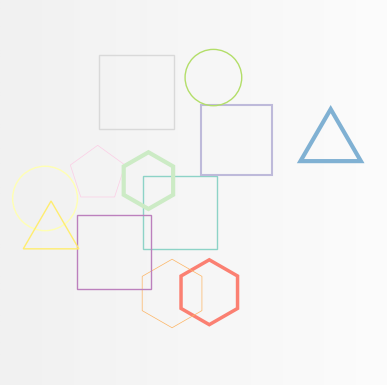[{"shape": "square", "thickness": 1, "radius": 0.48, "center": [0.465, 0.449]}, {"shape": "circle", "thickness": 1, "radius": 0.42, "center": [0.116, 0.485]}, {"shape": "square", "thickness": 1.5, "radius": 0.45, "center": [0.611, 0.636]}, {"shape": "hexagon", "thickness": 2.5, "radius": 0.42, "center": [0.54, 0.241]}, {"shape": "triangle", "thickness": 3, "radius": 0.45, "center": [0.853, 0.627]}, {"shape": "hexagon", "thickness": 0.5, "radius": 0.45, "center": [0.444, 0.238]}, {"shape": "circle", "thickness": 1, "radius": 0.37, "center": [0.551, 0.799]}, {"shape": "pentagon", "thickness": 0.5, "radius": 0.37, "center": [0.252, 0.548]}, {"shape": "square", "thickness": 1, "radius": 0.48, "center": [0.353, 0.761]}, {"shape": "square", "thickness": 1, "radius": 0.48, "center": [0.294, 0.346]}, {"shape": "hexagon", "thickness": 3, "radius": 0.37, "center": [0.383, 0.531]}, {"shape": "triangle", "thickness": 1, "radius": 0.41, "center": [0.132, 0.395]}]